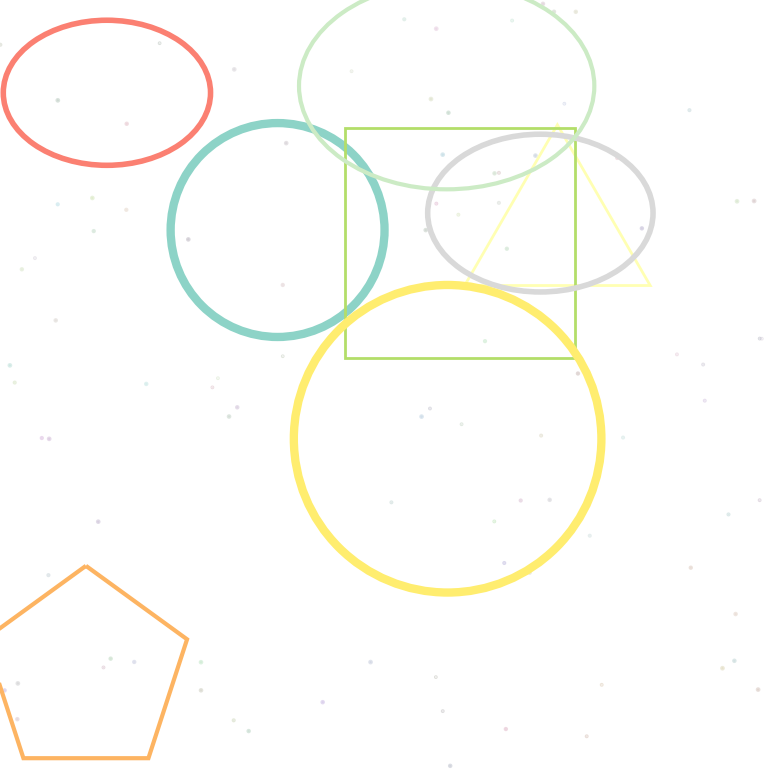[{"shape": "circle", "thickness": 3, "radius": 0.69, "center": [0.361, 0.701]}, {"shape": "triangle", "thickness": 1, "radius": 0.7, "center": [0.724, 0.699]}, {"shape": "oval", "thickness": 2, "radius": 0.67, "center": [0.139, 0.88]}, {"shape": "pentagon", "thickness": 1.5, "radius": 0.69, "center": [0.112, 0.127]}, {"shape": "square", "thickness": 1, "radius": 0.75, "center": [0.597, 0.684]}, {"shape": "oval", "thickness": 2, "radius": 0.73, "center": [0.702, 0.723]}, {"shape": "oval", "thickness": 1.5, "radius": 0.96, "center": [0.58, 0.888]}, {"shape": "circle", "thickness": 3, "radius": 1.0, "center": [0.581, 0.43]}]